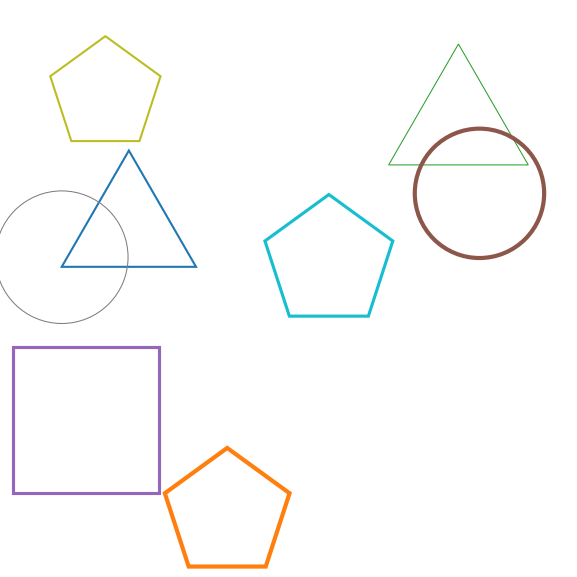[{"shape": "triangle", "thickness": 1, "radius": 0.67, "center": [0.223, 0.604]}, {"shape": "pentagon", "thickness": 2, "radius": 0.57, "center": [0.393, 0.11]}, {"shape": "triangle", "thickness": 0.5, "radius": 0.7, "center": [0.794, 0.783]}, {"shape": "square", "thickness": 1.5, "radius": 0.63, "center": [0.149, 0.271]}, {"shape": "circle", "thickness": 2, "radius": 0.56, "center": [0.83, 0.664]}, {"shape": "circle", "thickness": 0.5, "radius": 0.57, "center": [0.107, 0.554]}, {"shape": "pentagon", "thickness": 1, "radius": 0.5, "center": [0.183, 0.836]}, {"shape": "pentagon", "thickness": 1.5, "radius": 0.58, "center": [0.569, 0.546]}]